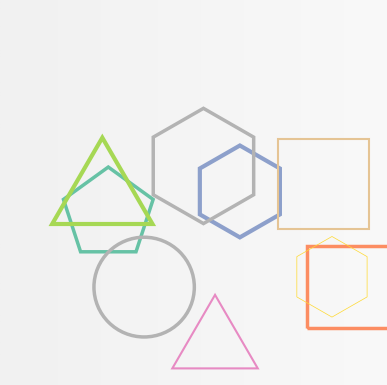[{"shape": "pentagon", "thickness": 2.5, "radius": 0.61, "center": [0.279, 0.444]}, {"shape": "square", "thickness": 2.5, "radius": 0.53, "center": [0.898, 0.254]}, {"shape": "hexagon", "thickness": 3, "radius": 0.6, "center": [0.619, 0.503]}, {"shape": "triangle", "thickness": 1.5, "radius": 0.64, "center": [0.555, 0.107]}, {"shape": "triangle", "thickness": 3, "radius": 0.75, "center": [0.264, 0.493]}, {"shape": "hexagon", "thickness": 0.5, "radius": 0.52, "center": [0.857, 0.281]}, {"shape": "square", "thickness": 1.5, "radius": 0.59, "center": [0.835, 0.523]}, {"shape": "hexagon", "thickness": 2.5, "radius": 0.75, "center": [0.525, 0.569]}, {"shape": "circle", "thickness": 2.5, "radius": 0.65, "center": [0.372, 0.254]}]